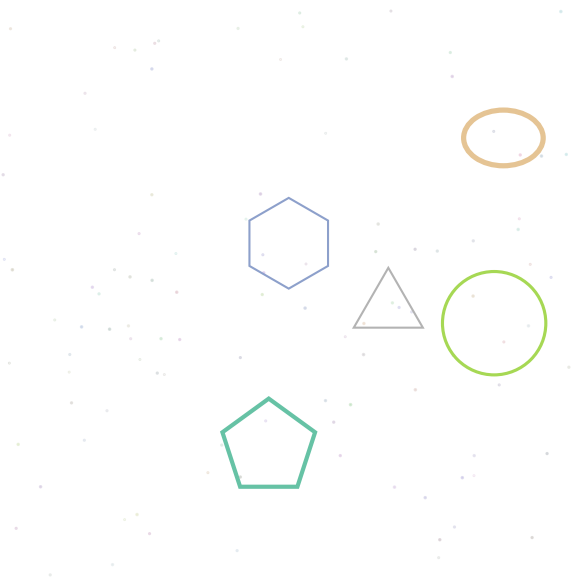[{"shape": "pentagon", "thickness": 2, "radius": 0.42, "center": [0.465, 0.225]}, {"shape": "hexagon", "thickness": 1, "radius": 0.39, "center": [0.5, 0.578]}, {"shape": "circle", "thickness": 1.5, "radius": 0.45, "center": [0.856, 0.439]}, {"shape": "oval", "thickness": 2.5, "radius": 0.34, "center": [0.872, 0.76]}, {"shape": "triangle", "thickness": 1, "radius": 0.35, "center": [0.672, 0.466]}]